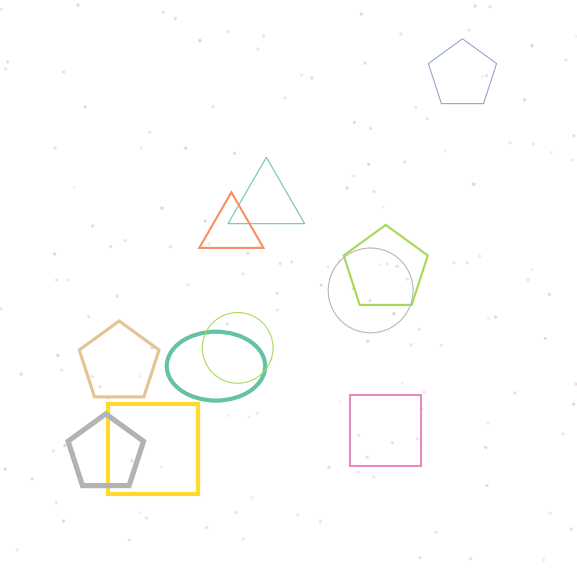[{"shape": "triangle", "thickness": 0.5, "radius": 0.38, "center": [0.461, 0.65]}, {"shape": "oval", "thickness": 2, "radius": 0.43, "center": [0.374, 0.365]}, {"shape": "triangle", "thickness": 1, "radius": 0.32, "center": [0.401, 0.602]}, {"shape": "pentagon", "thickness": 0.5, "radius": 0.31, "center": [0.801, 0.87]}, {"shape": "square", "thickness": 1, "radius": 0.31, "center": [0.668, 0.254]}, {"shape": "pentagon", "thickness": 1, "radius": 0.38, "center": [0.668, 0.533]}, {"shape": "circle", "thickness": 0.5, "radius": 0.31, "center": [0.412, 0.397]}, {"shape": "square", "thickness": 2, "radius": 0.39, "center": [0.265, 0.221]}, {"shape": "pentagon", "thickness": 1.5, "radius": 0.36, "center": [0.206, 0.371]}, {"shape": "pentagon", "thickness": 2.5, "radius": 0.34, "center": [0.183, 0.214]}, {"shape": "circle", "thickness": 0.5, "radius": 0.37, "center": [0.642, 0.496]}]